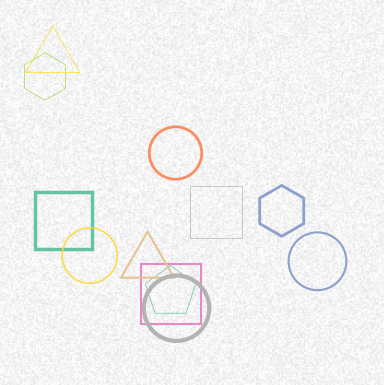[{"shape": "square", "thickness": 2.5, "radius": 0.37, "center": [0.164, 0.426]}, {"shape": "pentagon", "thickness": 0.5, "radius": 0.34, "center": [0.443, 0.242]}, {"shape": "circle", "thickness": 2, "radius": 0.34, "center": [0.456, 0.603]}, {"shape": "circle", "thickness": 1.5, "radius": 0.38, "center": [0.825, 0.321]}, {"shape": "hexagon", "thickness": 2, "radius": 0.33, "center": [0.732, 0.452]}, {"shape": "square", "thickness": 1.5, "radius": 0.39, "center": [0.444, 0.236]}, {"shape": "hexagon", "thickness": 0.5, "radius": 0.31, "center": [0.117, 0.801]}, {"shape": "triangle", "thickness": 0.5, "radius": 0.41, "center": [0.137, 0.852]}, {"shape": "circle", "thickness": 1, "radius": 0.36, "center": [0.233, 0.336]}, {"shape": "triangle", "thickness": 1.5, "radius": 0.4, "center": [0.383, 0.319]}, {"shape": "square", "thickness": 0.5, "radius": 0.34, "center": [0.561, 0.45]}, {"shape": "circle", "thickness": 3, "radius": 0.42, "center": [0.459, 0.199]}]